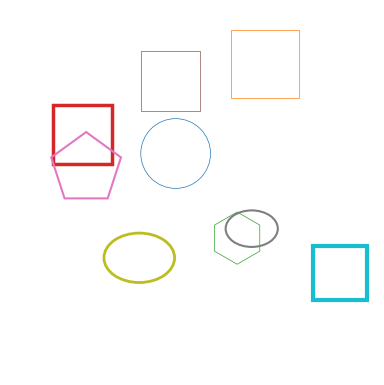[{"shape": "circle", "thickness": 0.5, "radius": 0.45, "center": [0.456, 0.601]}, {"shape": "square", "thickness": 0.5, "radius": 0.44, "center": [0.689, 0.834]}, {"shape": "hexagon", "thickness": 0.5, "radius": 0.34, "center": [0.616, 0.381]}, {"shape": "square", "thickness": 2.5, "radius": 0.38, "center": [0.214, 0.651]}, {"shape": "square", "thickness": 0.5, "radius": 0.39, "center": [0.443, 0.79]}, {"shape": "pentagon", "thickness": 1.5, "radius": 0.48, "center": [0.224, 0.562]}, {"shape": "oval", "thickness": 1.5, "radius": 0.34, "center": [0.654, 0.406]}, {"shape": "oval", "thickness": 2, "radius": 0.46, "center": [0.362, 0.33]}, {"shape": "square", "thickness": 3, "radius": 0.35, "center": [0.882, 0.292]}]